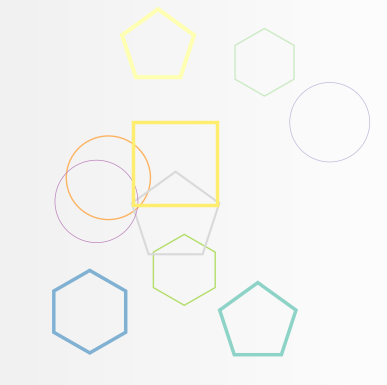[{"shape": "pentagon", "thickness": 2.5, "radius": 0.52, "center": [0.665, 0.162]}, {"shape": "pentagon", "thickness": 3, "radius": 0.49, "center": [0.408, 0.878]}, {"shape": "circle", "thickness": 0.5, "radius": 0.52, "center": [0.851, 0.683]}, {"shape": "hexagon", "thickness": 2.5, "radius": 0.54, "center": [0.232, 0.19]}, {"shape": "circle", "thickness": 1, "radius": 0.54, "center": [0.28, 0.538]}, {"shape": "hexagon", "thickness": 1, "radius": 0.46, "center": [0.476, 0.299]}, {"shape": "pentagon", "thickness": 1.5, "radius": 0.59, "center": [0.453, 0.435]}, {"shape": "circle", "thickness": 0.5, "radius": 0.54, "center": [0.249, 0.477]}, {"shape": "hexagon", "thickness": 1, "radius": 0.44, "center": [0.683, 0.838]}, {"shape": "square", "thickness": 2.5, "radius": 0.54, "center": [0.452, 0.575]}]